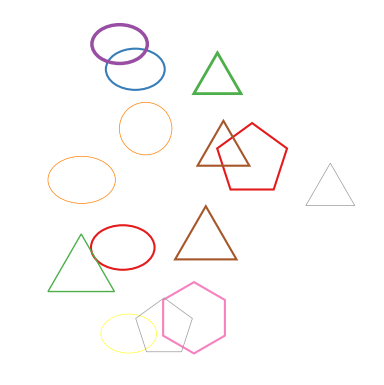[{"shape": "oval", "thickness": 1.5, "radius": 0.41, "center": [0.319, 0.357]}, {"shape": "pentagon", "thickness": 1.5, "radius": 0.48, "center": [0.655, 0.585]}, {"shape": "oval", "thickness": 1.5, "radius": 0.38, "center": [0.351, 0.82]}, {"shape": "triangle", "thickness": 1, "radius": 0.5, "center": [0.211, 0.293]}, {"shape": "triangle", "thickness": 2, "radius": 0.35, "center": [0.565, 0.792]}, {"shape": "oval", "thickness": 2.5, "radius": 0.36, "center": [0.311, 0.886]}, {"shape": "oval", "thickness": 0.5, "radius": 0.44, "center": [0.212, 0.533]}, {"shape": "circle", "thickness": 0.5, "radius": 0.34, "center": [0.378, 0.666]}, {"shape": "oval", "thickness": 0.5, "radius": 0.36, "center": [0.334, 0.134]}, {"shape": "triangle", "thickness": 1.5, "radius": 0.39, "center": [0.58, 0.608]}, {"shape": "triangle", "thickness": 1.5, "radius": 0.46, "center": [0.535, 0.372]}, {"shape": "hexagon", "thickness": 1.5, "radius": 0.46, "center": [0.504, 0.175]}, {"shape": "triangle", "thickness": 0.5, "radius": 0.37, "center": [0.858, 0.503]}, {"shape": "pentagon", "thickness": 0.5, "radius": 0.39, "center": [0.426, 0.149]}]